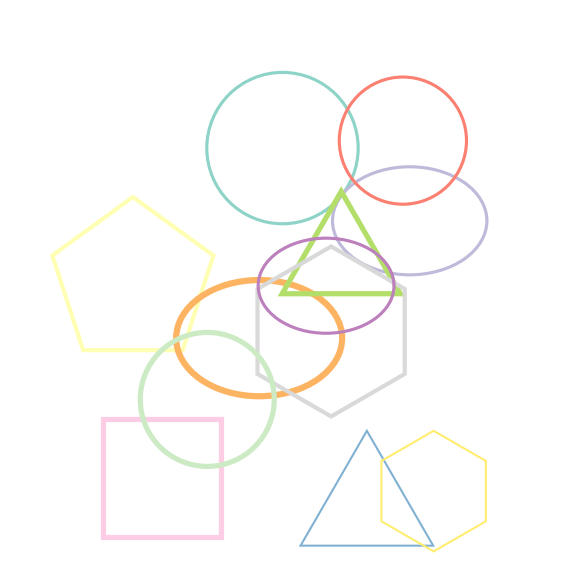[{"shape": "circle", "thickness": 1.5, "radius": 0.66, "center": [0.489, 0.743]}, {"shape": "pentagon", "thickness": 2, "radius": 0.73, "center": [0.23, 0.511]}, {"shape": "oval", "thickness": 1.5, "radius": 0.67, "center": [0.709, 0.617]}, {"shape": "circle", "thickness": 1.5, "radius": 0.55, "center": [0.698, 0.756]}, {"shape": "triangle", "thickness": 1, "radius": 0.66, "center": [0.635, 0.121]}, {"shape": "oval", "thickness": 3, "radius": 0.72, "center": [0.449, 0.414]}, {"shape": "triangle", "thickness": 2.5, "radius": 0.59, "center": [0.591, 0.55]}, {"shape": "square", "thickness": 2.5, "radius": 0.51, "center": [0.28, 0.172]}, {"shape": "hexagon", "thickness": 2, "radius": 0.74, "center": [0.573, 0.425]}, {"shape": "oval", "thickness": 1.5, "radius": 0.59, "center": [0.565, 0.504]}, {"shape": "circle", "thickness": 2.5, "radius": 0.58, "center": [0.359, 0.308]}, {"shape": "hexagon", "thickness": 1, "radius": 0.52, "center": [0.751, 0.149]}]